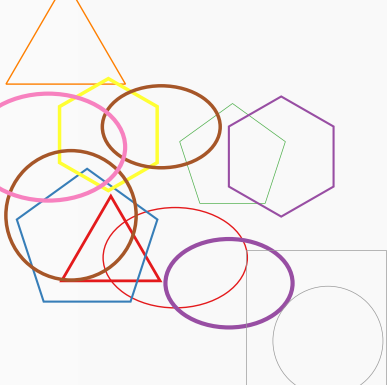[{"shape": "triangle", "thickness": 2, "radius": 0.73, "center": [0.286, 0.344]}, {"shape": "oval", "thickness": 1, "radius": 0.93, "center": [0.452, 0.331]}, {"shape": "pentagon", "thickness": 1.5, "radius": 0.95, "center": [0.225, 0.371]}, {"shape": "pentagon", "thickness": 0.5, "radius": 0.72, "center": [0.6, 0.588]}, {"shape": "hexagon", "thickness": 1.5, "radius": 0.78, "center": [0.726, 0.593]}, {"shape": "oval", "thickness": 3, "radius": 0.82, "center": [0.591, 0.264]}, {"shape": "triangle", "thickness": 1, "radius": 0.89, "center": [0.17, 0.871]}, {"shape": "hexagon", "thickness": 2.5, "radius": 0.73, "center": [0.28, 0.65]}, {"shape": "oval", "thickness": 2.5, "radius": 0.76, "center": [0.416, 0.671]}, {"shape": "circle", "thickness": 2.5, "radius": 0.84, "center": [0.183, 0.441]}, {"shape": "oval", "thickness": 3, "radius": 0.99, "center": [0.125, 0.618]}, {"shape": "circle", "thickness": 0.5, "radius": 0.71, "center": [0.846, 0.115]}, {"shape": "square", "thickness": 0.5, "radius": 0.91, "center": [0.816, 0.168]}]